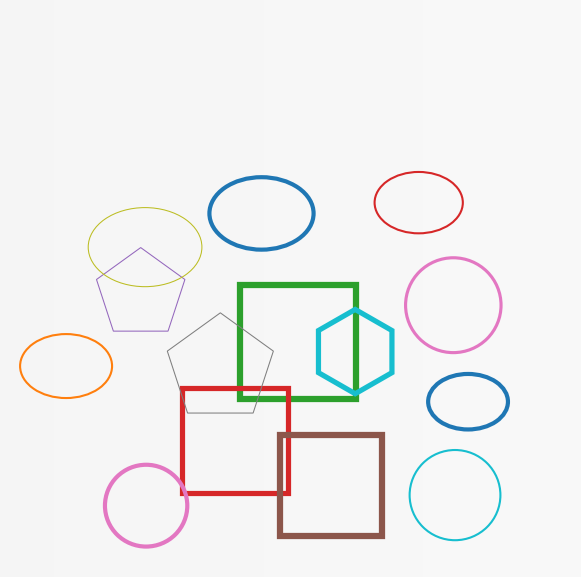[{"shape": "oval", "thickness": 2, "radius": 0.45, "center": [0.45, 0.63]}, {"shape": "oval", "thickness": 2, "radius": 0.34, "center": [0.805, 0.304]}, {"shape": "oval", "thickness": 1, "radius": 0.4, "center": [0.114, 0.365]}, {"shape": "square", "thickness": 3, "radius": 0.5, "center": [0.513, 0.407]}, {"shape": "oval", "thickness": 1, "radius": 0.38, "center": [0.72, 0.648]}, {"shape": "square", "thickness": 2.5, "radius": 0.46, "center": [0.404, 0.236]}, {"shape": "pentagon", "thickness": 0.5, "radius": 0.4, "center": [0.242, 0.49]}, {"shape": "square", "thickness": 3, "radius": 0.44, "center": [0.57, 0.159]}, {"shape": "circle", "thickness": 1.5, "radius": 0.41, "center": [0.78, 0.471]}, {"shape": "circle", "thickness": 2, "radius": 0.35, "center": [0.251, 0.124]}, {"shape": "pentagon", "thickness": 0.5, "radius": 0.48, "center": [0.379, 0.362]}, {"shape": "oval", "thickness": 0.5, "radius": 0.49, "center": [0.25, 0.571]}, {"shape": "hexagon", "thickness": 2.5, "radius": 0.36, "center": [0.611, 0.39]}, {"shape": "circle", "thickness": 1, "radius": 0.39, "center": [0.783, 0.142]}]